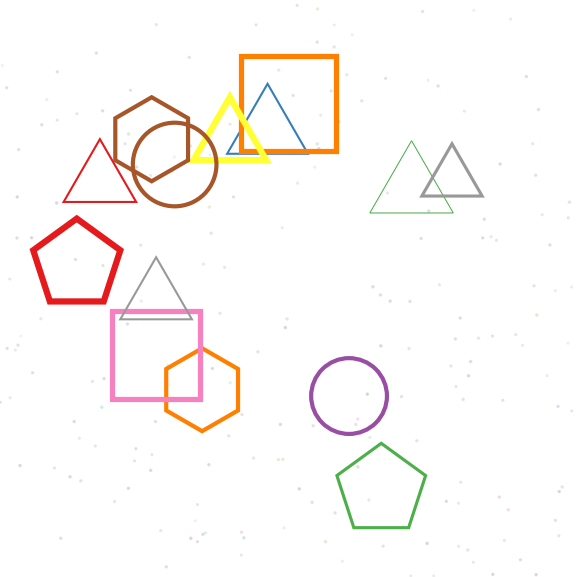[{"shape": "pentagon", "thickness": 3, "radius": 0.4, "center": [0.133, 0.541]}, {"shape": "triangle", "thickness": 1, "radius": 0.36, "center": [0.173, 0.686]}, {"shape": "triangle", "thickness": 1, "radius": 0.4, "center": [0.463, 0.773]}, {"shape": "triangle", "thickness": 0.5, "radius": 0.42, "center": [0.713, 0.672]}, {"shape": "pentagon", "thickness": 1.5, "radius": 0.4, "center": [0.66, 0.151]}, {"shape": "circle", "thickness": 2, "radius": 0.33, "center": [0.604, 0.313]}, {"shape": "square", "thickness": 2.5, "radius": 0.41, "center": [0.499, 0.82]}, {"shape": "hexagon", "thickness": 2, "radius": 0.36, "center": [0.35, 0.324]}, {"shape": "triangle", "thickness": 3, "radius": 0.36, "center": [0.398, 0.758]}, {"shape": "hexagon", "thickness": 2, "radius": 0.36, "center": [0.263, 0.758]}, {"shape": "circle", "thickness": 2, "radius": 0.36, "center": [0.302, 0.714]}, {"shape": "square", "thickness": 2.5, "radius": 0.38, "center": [0.271, 0.384]}, {"shape": "triangle", "thickness": 1, "radius": 0.36, "center": [0.27, 0.482]}, {"shape": "triangle", "thickness": 1.5, "radius": 0.3, "center": [0.783, 0.69]}]